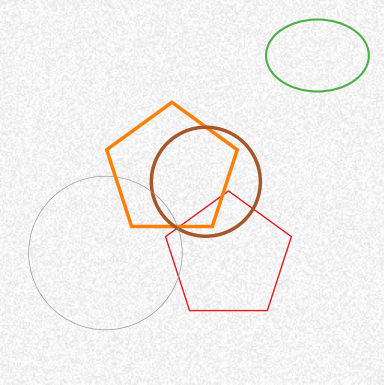[{"shape": "pentagon", "thickness": 1, "radius": 0.86, "center": [0.593, 0.332]}, {"shape": "oval", "thickness": 1.5, "radius": 0.67, "center": [0.825, 0.856]}, {"shape": "pentagon", "thickness": 2.5, "radius": 0.89, "center": [0.447, 0.556]}, {"shape": "circle", "thickness": 2.5, "radius": 0.71, "center": [0.535, 0.528]}, {"shape": "circle", "thickness": 0.5, "radius": 1.0, "center": [0.274, 0.343]}]